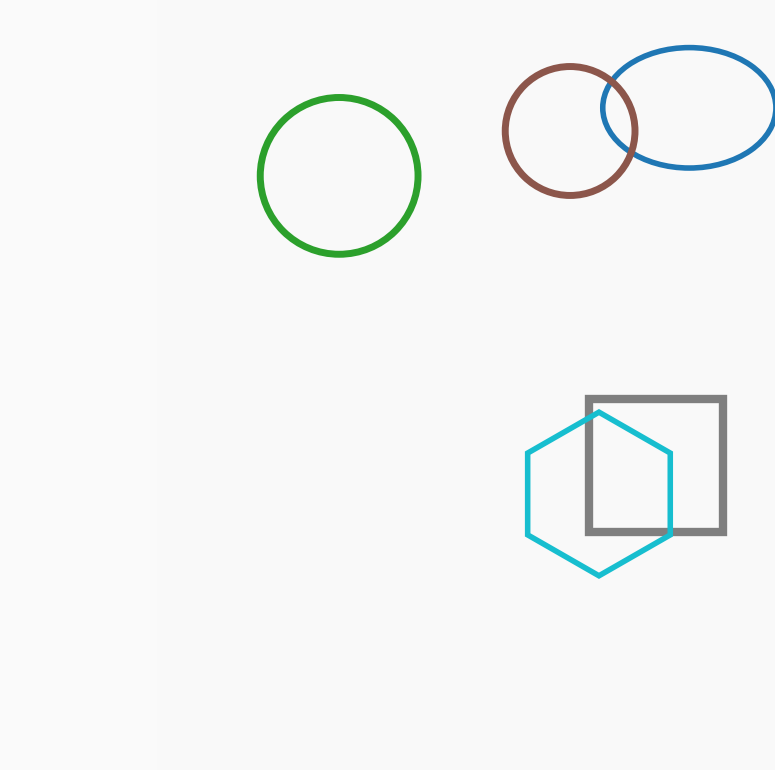[{"shape": "oval", "thickness": 2, "radius": 0.56, "center": [0.889, 0.86]}, {"shape": "circle", "thickness": 2.5, "radius": 0.51, "center": [0.438, 0.772]}, {"shape": "circle", "thickness": 2.5, "radius": 0.42, "center": [0.736, 0.83]}, {"shape": "square", "thickness": 3, "radius": 0.43, "center": [0.846, 0.395]}, {"shape": "hexagon", "thickness": 2, "radius": 0.53, "center": [0.773, 0.358]}]